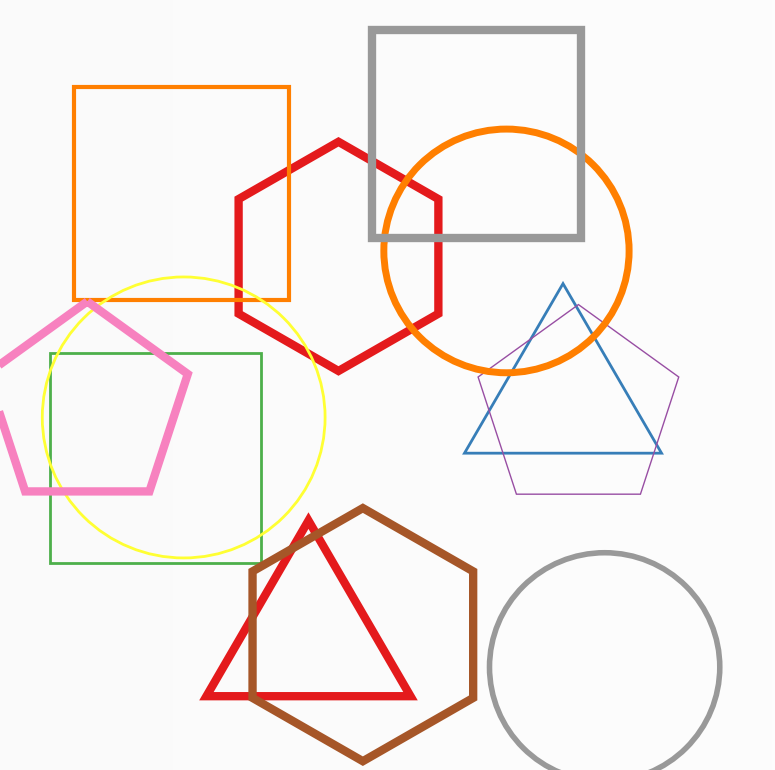[{"shape": "hexagon", "thickness": 3, "radius": 0.74, "center": [0.437, 0.667]}, {"shape": "triangle", "thickness": 3, "radius": 0.76, "center": [0.398, 0.172]}, {"shape": "triangle", "thickness": 1, "radius": 0.73, "center": [0.726, 0.485]}, {"shape": "square", "thickness": 1, "radius": 0.68, "center": [0.2, 0.406]}, {"shape": "pentagon", "thickness": 0.5, "radius": 0.68, "center": [0.746, 0.468]}, {"shape": "square", "thickness": 1.5, "radius": 0.69, "center": [0.235, 0.749]}, {"shape": "circle", "thickness": 2.5, "radius": 0.79, "center": [0.654, 0.674]}, {"shape": "circle", "thickness": 1, "radius": 0.91, "center": [0.237, 0.458]}, {"shape": "hexagon", "thickness": 3, "radius": 0.82, "center": [0.468, 0.176]}, {"shape": "pentagon", "thickness": 3, "radius": 0.68, "center": [0.113, 0.472]}, {"shape": "square", "thickness": 3, "radius": 0.68, "center": [0.615, 0.826]}, {"shape": "circle", "thickness": 2, "radius": 0.74, "center": [0.78, 0.134]}]